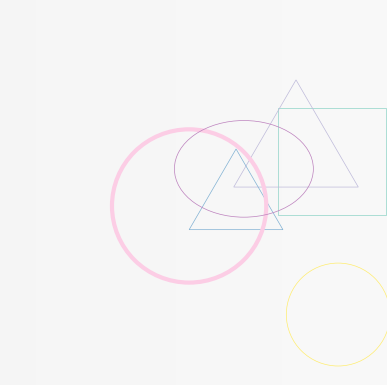[{"shape": "square", "thickness": 0.5, "radius": 0.69, "center": [0.857, 0.58]}, {"shape": "triangle", "thickness": 0.5, "radius": 0.93, "center": [0.764, 0.607]}, {"shape": "triangle", "thickness": 0.5, "radius": 0.7, "center": [0.609, 0.473]}, {"shape": "circle", "thickness": 3, "radius": 1.0, "center": [0.488, 0.465]}, {"shape": "oval", "thickness": 0.5, "radius": 0.9, "center": [0.629, 0.561]}, {"shape": "circle", "thickness": 0.5, "radius": 0.67, "center": [0.873, 0.183]}]